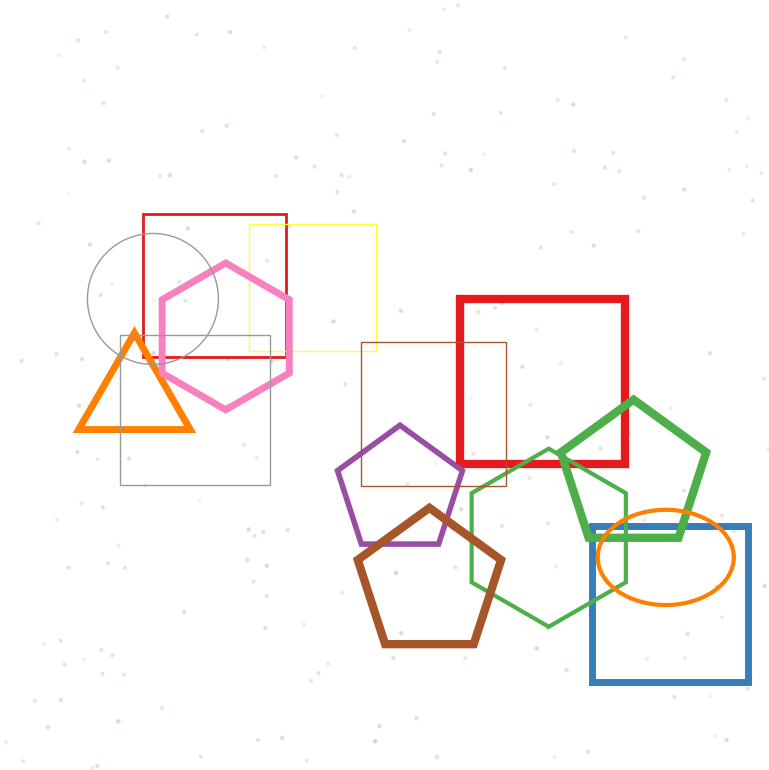[{"shape": "square", "thickness": 1, "radius": 0.47, "center": [0.278, 0.629]}, {"shape": "square", "thickness": 3, "radius": 0.53, "center": [0.705, 0.505]}, {"shape": "square", "thickness": 2.5, "radius": 0.51, "center": [0.87, 0.215]}, {"shape": "pentagon", "thickness": 3, "radius": 0.5, "center": [0.823, 0.382]}, {"shape": "hexagon", "thickness": 1.5, "radius": 0.58, "center": [0.713, 0.302]}, {"shape": "pentagon", "thickness": 2, "radius": 0.43, "center": [0.519, 0.362]}, {"shape": "oval", "thickness": 1.5, "radius": 0.44, "center": [0.865, 0.276]}, {"shape": "triangle", "thickness": 2.5, "radius": 0.42, "center": [0.175, 0.484]}, {"shape": "square", "thickness": 0.5, "radius": 0.41, "center": [0.406, 0.627]}, {"shape": "square", "thickness": 0.5, "radius": 0.47, "center": [0.563, 0.462]}, {"shape": "pentagon", "thickness": 3, "radius": 0.49, "center": [0.558, 0.243]}, {"shape": "hexagon", "thickness": 2.5, "radius": 0.48, "center": [0.293, 0.563]}, {"shape": "square", "thickness": 0.5, "radius": 0.49, "center": [0.253, 0.468]}, {"shape": "circle", "thickness": 0.5, "radius": 0.43, "center": [0.199, 0.612]}]